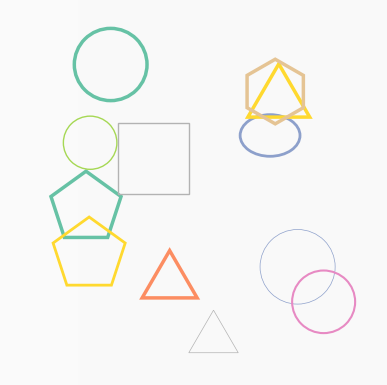[{"shape": "circle", "thickness": 2.5, "radius": 0.47, "center": [0.286, 0.832]}, {"shape": "pentagon", "thickness": 2.5, "radius": 0.48, "center": [0.222, 0.46]}, {"shape": "triangle", "thickness": 2.5, "radius": 0.41, "center": [0.438, 0.267]}, {"shape": "circle", "thickness": 0.5, "radius": 0.48, "center": [0.768, 0.307]}, {"shape": "oval", "thickness": 2, "radius": 0.39, "center": [0.697, 0.648]}, {"shape": "circle", "thickness": 1.5, "radius": 0.41, "center": [0.835, 0.216]}, {"shape": "circle", "thickness": 1, "radius": 0.35, "center": [0.233, 0.629]}, {"shape": "pentagon", "thickness": 2, "radius": 0.49, "center": [0.23, 0.339]}, {"shape": "triangle", "thickness": 2.5, "radius": 0.46, "center": [0.719, 0.742]}, {"shape": "hexagon", "thickness": 2.5, "radius": 0.42, "center": [0.71, 0.762]}, {"shape": "triangle", "thickness": 0.5, "radius": 0.37, "center": [0.551, 0.121]}, {"shape": "square", "thickness": 1, "radius": 0.46, "center": [0.396, 0.588]}]